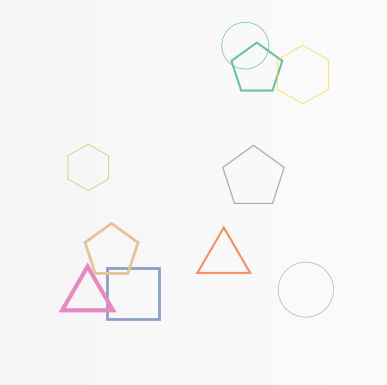[{"shape": "pentagon", "thickness": 1.5, "radius": 0.34, "center": [0.663, 0.821]}, {"shape": "circle", "thickness": 0.5, "radius": 0.3, "center": [0.633, 0.881]}, {"shape": "triangle", "thickness": 1.5, "radius": 0.39, "center": [0.578, 0.33]}, {"shape": "square", "thickness": 2, "radius": 0.33, "center": [0.343, 0.238]}, {"shape": "triangle", "thickness": 3, "radius": 0.38, "center": [0.226, 0.232]}, {"shape": "hexagon", "thickness": 0.5, "radius": 0.3, "center": [0.228, 0.565]}, {"shape": "hexagon", "thickness": 0.5, "radius": 0.38, "center": [0.781, 0.806]}, {"shape": "pentagon", "thickness": 2, "radius": 0.36, "center": [0.288, 0.348]}, {"shape": "pentagon", "thickness": 1, "radius": 0.42, "center": [0.654, 0.539]}, {"shape": "circle", "thickness": 0.5, "radius": 0.36, "center": [0.789, 0.248]}]